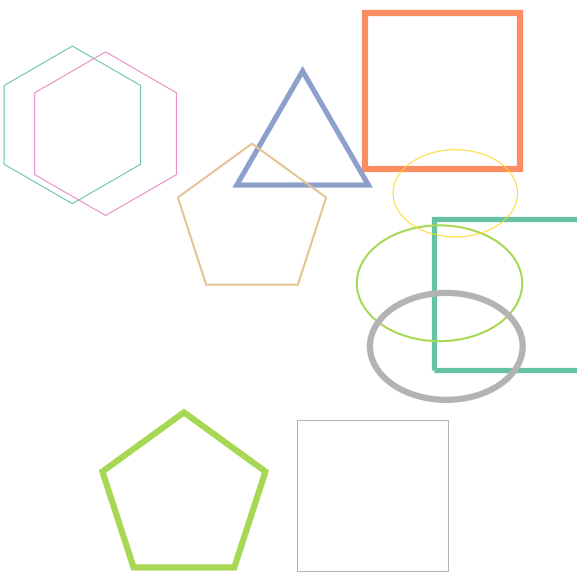[{"shape": "square", "thickness": 2.5, "radius": 0.65, "center": [0.882, 0.489]}, {"shape": "hexagon", "thickness": 0.5, "radius": 0.68, "center": [0.125, 0.783]}, {"shape": "square", "thickness": 3, "radius": 0.67, "center": [0.766, 0.842]}, {"shape": "triangle", "thickness": 2.5, "radius": 0.66, "center": [0.524, 0.745]}, {"shape": "hexagon", "thickness": 0.5, "radius": 0.71, "center": [0.183, 0.768]}, {"shape": "oval", "thickness": 1, "radius": 0.72, "center": [0.761, 0.509]}, {"shape": "pentagon", "thickness": 3, "radius": 0.74, "center": [0.319, 0.137]}, {"shape": "oval", "thickness": 0.5, "radius": 0.54, "center": [0.788, 0.664]}, {"shape": "pentagon", "thickness": 1, "radius": 0.68, "center": [0.436, 0.615]}, {"shape": "square", "thickness": 0.5, "radius": 0.65, "center": [0.645, 0.141]}, {"shape": "oval", "thickness": 3, "radius": 0.66, "center": [0.773, 0.399]}]